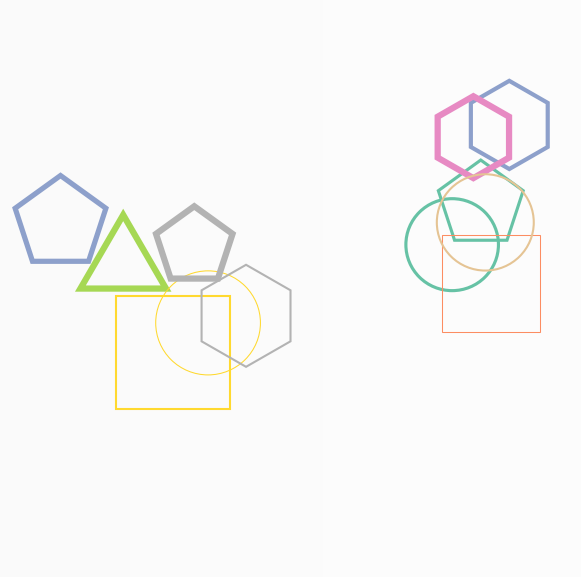[{"shape": "circle", "thickness": 1.5, "radius": 0.4, "center": [0.778, 0.575]}, {"shape": "pentagon", "thickness": 1.5, "radius": 0.38, "center": [0.827, 0.645]}, {"shape": "square", "thickness": 0.5, "radius": 0.42, "center": [0.844, 0.508]}, {"shape": "pentagon", "thickness": 2.5, "radius": 0.41, "center": [0.104, 0.613]}, {"shape": "hexagon", "thickness": 2, "radius": 0.38, "center": [0.876, 0.783]}, {"shape": "hexagon", "thickness": 3, "radius": 0.35, "center": [0.814, 0.762]}, {"shape": "triangle", "thickness": 3, "radius": 0.43, "center": [0.212, 0.542]}, {"shape": "square", "thickness": 1, "radius": 0.49, "center": [0.298, 0.388]}, {"shape": "circle", "thickness": 0.5, "radius": 0.45, "center": [0.358, 0.44]}, {"shape": "circle", "thickness": 1, "radius": 0.42, "center": [0.835, 0.614]}, {"shape": "hexagon", "thickness": 1, "radius": 0.44, "center": [0.423, 0.452]}, {"shape": "pentagon", "thickness": 3, "radius": 0.35, "center": [0.334, 0.573]}]